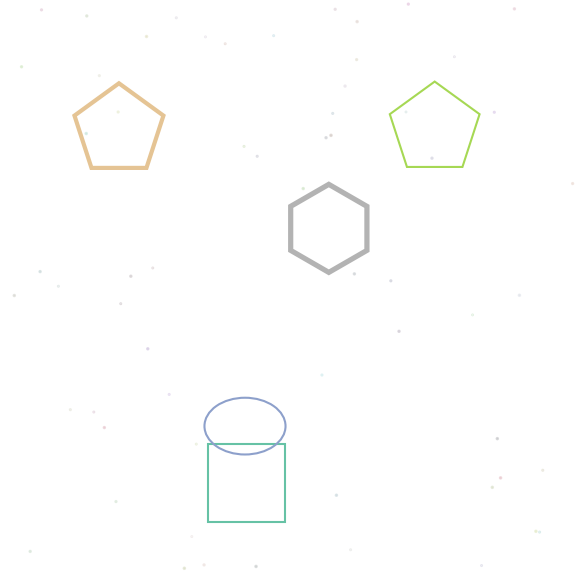[{"shape": "square", "thickness": 1, "radius": 0.33, "center": [0.427, 0.163]}, {"shape": "oval", "thickness": 1, "radius": 0.35, "center": [0.424, 0.261]}, {"shape": "pentagon", "thickness": 1, "radius": 0.41, "center": [0.753, 0.776]}, {"shape": "pentagon", "thickness": 2, "radius": 0.4, "center": [0.206, 0.774]}, {"shape": "hexagon", "thickness": 2.5, "radius": 0.38, "center": [0.569, 0.604]}]